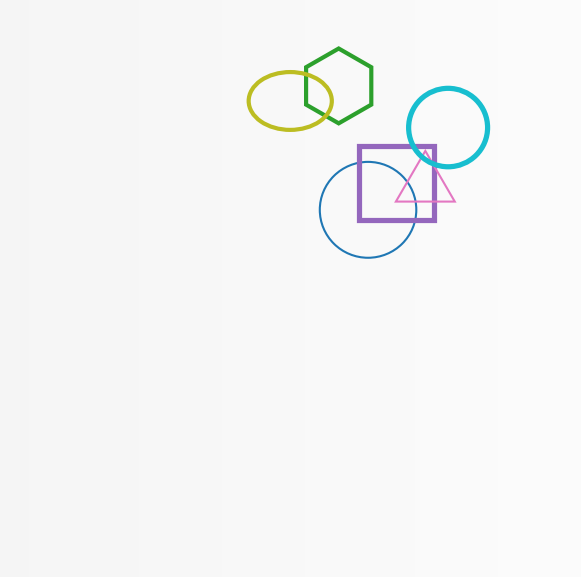[{"shape": "circle", "thickness": 1, "radius": 0.42, "center": [0.633, 0.636]}, {"shape": "hexagon", "thickness": 2, "radius": 0.32, "center": [0.583, 0.85]}, {"shape": "square", "thickness": 2.5, "radius": 0.32, "center": [0.682, 0.683]}, {"shape": "triangle", "thickness": 1, "radius": 0.29, "center": [0.732, 0.679]}, {"shape": "oval", "thickness": 2, "radius": 0.36, "center": [0.499, 0.824]}, {"shape": "circle", "thickness": 2.5, "radius": 0.34, "center": [0.771, 0.778]}]